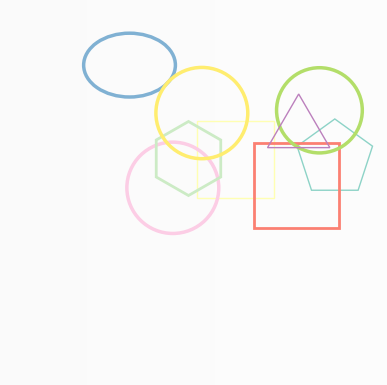[{"shape": "pentagon", "thickness": 1, "radius": 0.51, "center": [0.864, 0.589]}, {"shape": "square", "thickness": 1, "radius": 0.5, "center": [0.608, 0.586]}, {"shape": "square", "thickness": 2, "radius": 0.55, "center": [0.764, 0.518]}, {"shape": "oval", "thickness": 2.5, "radius": 0.59, "center": [0.334, 0.831]}, {"shape": "circle", "thickness": 2.5, "radius": 0.55, "center": [0.824, 0.713]}, {"shape": "circle", "thickness": 2.5, "radius": 0.59, "center": [0.446, 0.512]}, {"shape": "triangle", "thickness": 1, "radius": 0.46, "center": [0.771, 0.663]}, {"shape": "hexagon", "thickness": 2, "radius": 0.48, "center": [0.486, 0.588]}, {"shape": "circle", "thickness": 2.5, "radius": 0.59, "center": [0.521, 0.706]}]